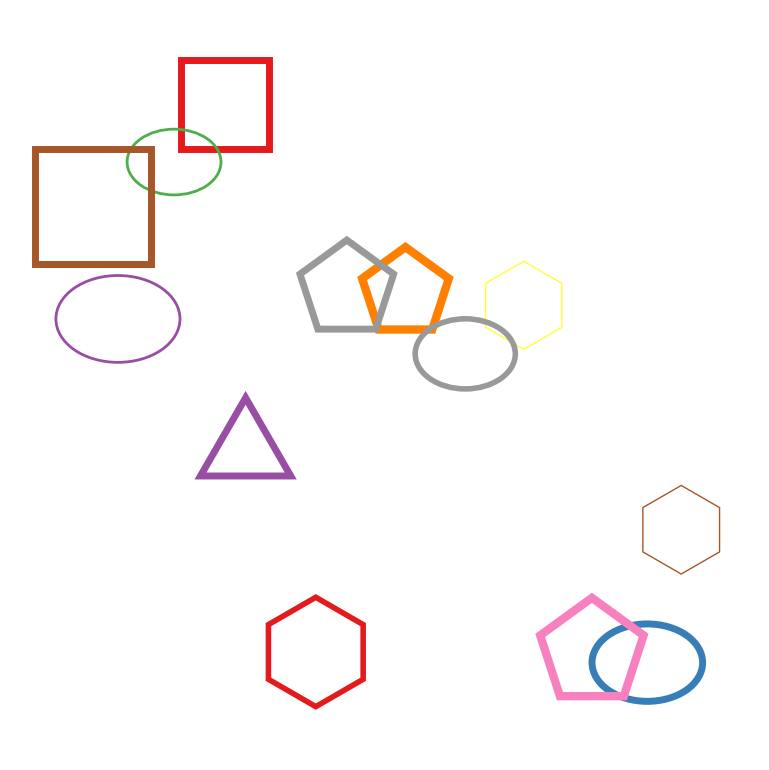[{"shape": "hexagon", "thickness": 2, "radius": 0.36, "center": [0.41, 0.153]}, {"shape": "square", "thickness": 2.5, "radius": 0.29, "center": [0.292, 0.864]}, {"shape": "oval", "thickness": 2.5, "radius": 0.36, "center": [0.841, 0.139]}, {"shape": "oval", "thickness": 1, "radius": 0.3, "center": [0.226, 0.79]}, {"shape": "triangle", "thickness": 2.5, "radius": 0.34, "center": [0.319, 0.416]}, {"shape": "oval", "thickness": 1, "radius": 0.4, "center": [0.153, 0.586]}, {"shape": "pentagon", "thickness": 3, "radius": 0.3, "center": [0.527, 0.62]}, {"shape": "hexagon", "thickness": 0.5, "radius": 0.29, "center": [0.68, 0.604]}, {"shape": "hexagon", "thickness": 0.5, "radius": 0.29, "center": [0.885, 0.312]}, {"shape": "square", "thickness": 2.5, "radius": 0.37, "center": [0.121, 0.732]}, {"shape": "pentagon", "thickness": 3, "radius": 0.35, "center": [0.769, 0.153]}, {"shape": "pentagon", "thickness": 2.5, "radius": 0.32, "center": [0.45, 0.624]}, {"shape": "oval", "thickness": 2, "radius": 0.33, "center": [0.604, 0.54]}]